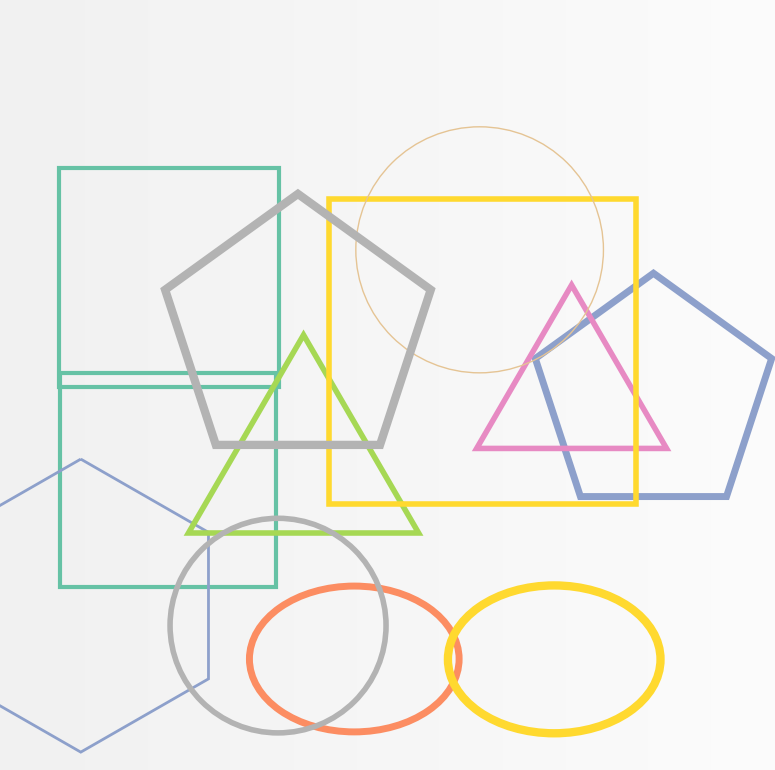[{"shape": "square", "thickness": 1.5, "radius": 0.7, "center": [0.217, 0.377]}, {"shape": "square", "thickness": 1.5, "radius": 0.71, "center": [0.218, 0.64]}, {"shape": "oval", "thickness": 2.5, "radius": 0.68, "center": [0.457, 0.144]}, {"shape": "hexagon", "thickness": 1, "radius": 0.95, "center": [0.104, 0.213]}, {"shape": "pentagon", "thickness": 2.5, "radius": 0.8, "center": [0.843, 0.485]}, {"shape": "triangle", "thickness": 2, "radius": 0.71, "center": [0.738, 0.488]}, {"shape": "triangle", "thickness": 2, "radius": 0.86, "center": [0.392, 0.394]}, {"shape": "oval", "thickness": 3, "radius": 0.69, "center": [0.715, 0.144]}, {"shape": "square", "thickness": 2, "radius": 0.99, "center": [0.622, 0.544]}, {"shape": "circle", "thickness": 0.5, "radius": 0.8, "center": [0.619, 0.676]}, {"shape": "pentagon", "thickness": 3, "radius": 0.9, "center": [0.384, 0.568]}, {"shape": "circle", "thickness": 2, "radius": 0.7, "center": [0.359, 0.188]}]